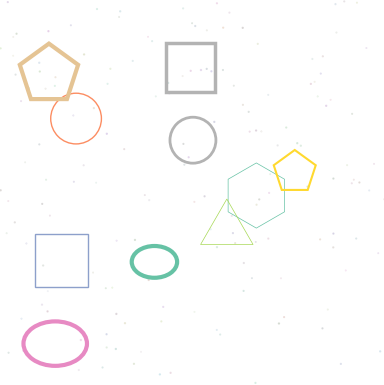[{"shape": "oval", "thickness": 3, "radius": 0.29, "center": [0.401, 0.32]}, {"shape": "hexagon", "thickness": 0.5, "radius": 0.42, "center": [0.666, 0.492]}, {"shape": "circle", "thickness": 1, "radius": 0.33, "center": [0.198, 0.692]}, {"shape": "square", "thickness": 1, "radius": 0.34, "center": [0.16, 0.323]}, {"shape": "oval", "thickness": 3, "radius": 0.41, "center": [0.143, 0.107]}, {"shape": "triangle", "thickness": 0.5, "radius": 0.39, "center": [0.589, 0.404]}, {"shape": "pentagon", "thickness": 1.5, "radius": 0.29, "center": [0.766, 0.553]}, {"shape": "pentagon", "thickness": 3, "radius": 0.4, "center": [0.127, 0.807]}, {"shape": "circle", "thickness": 2, "radius": 0.3, "center": [0.501, 0.636]}, {"shape": "square", "thickness": 2.5, "radius": 0.32, "center": [0.495, 0.824]}]